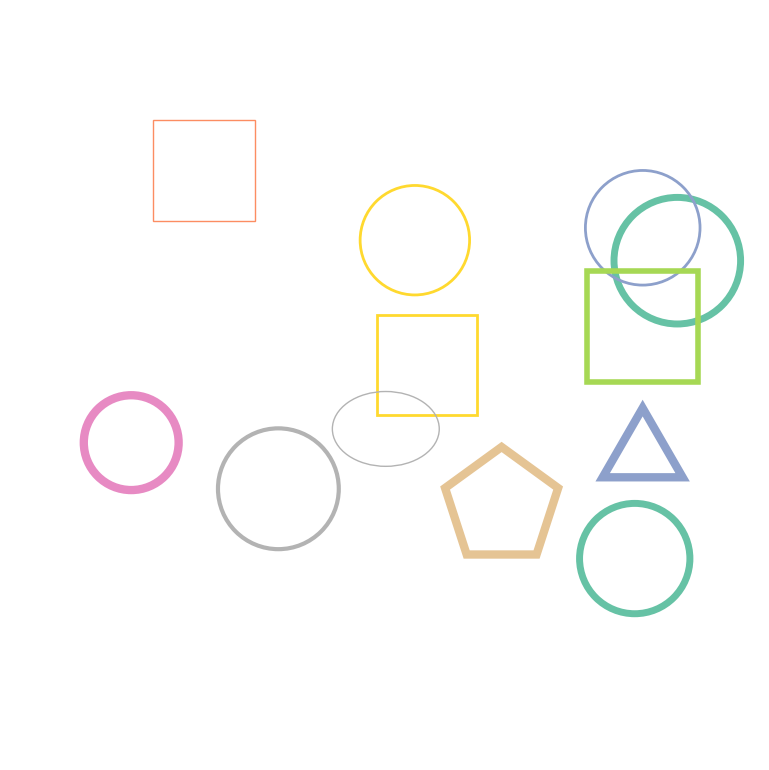[{"shape": "circle", "thickness": 2.5, "radius": 0.36, "center": [0.824, 0.275]}, {"shape": "circle", "thickness": 2.5, "radius": 0.41, "center": [0.88, 0.661]}, {"shape": "square", "thickness": 0.5, "radius": 0.33, "center": [0.265, 0.779]}, {"shape": "triangle", "thickness": 3, "radius": 0.3, "center": [0.835, 0.41]}, {"shape": "circle", "thickness": 1, "radius": 0.37, "center": [0.835, 0.704]}, {"shape": "circle", "thickness": 3, "radius": 0.31, "center": [0.17, 0.425]}, {"shape": "square", "thickness": 2, "radius": 0.36, "center": [0.834, 0.576]}, {"shape": "square", "thickness": 1, "radius": 0.32, "center": [0.555, 0.526]}, {"shape": "circle", "thickness": 1, "radius": 0.36, "center": [0.539, 0.688]}, {"shape": "pentagon", "thickness": 3, "radius": 0.39, "center": [0.651, 0.342]}, {"shape": "oval", "thickness": 0.5, "radius": 0.35, "center": [0.501, 0.443]}, {"shape": "circle", "thickness": 1.5, "radius": 0.39, "center": [0.362, 0.365]}]